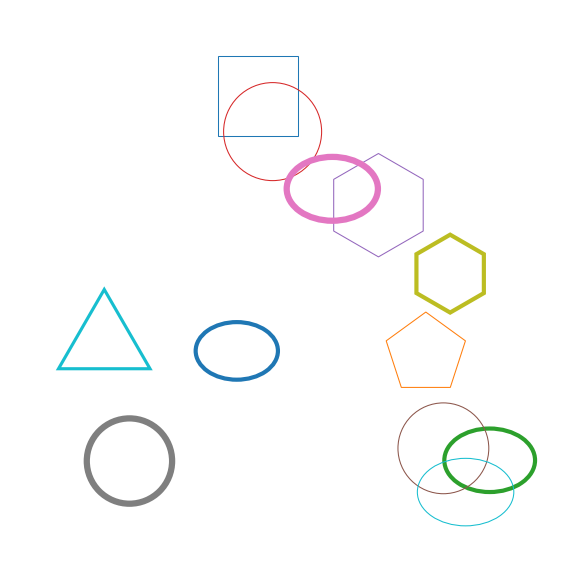[{"shape": "square", "thickness": 0.5, "radius": 0.35, "center": [0.447, 0.833]}, {"shape": "oval", "thickness": 2, "radius": 0.36, "center": [0.41, 0.392]}, {"shape": "pentagon", "thickness": 0.5, "radius": 0.36, "center": [0.737, 0.387]}, {"shape": "oval", "thickness": 2, "radius": 0.39, "center": [0.848, 0.202]}, {"shape": "circle", "thickness": 0.5, "radius": 0.42, "center": [0.472, 0.771]}, {"shape": "hexagon", "thickness": 0.5, "radius": 0.45, "center": [0.655, 0.644]}, {"shape": "circle", "thickness": 0.5, "radius": 0.39, "center": [0.768, 0.223]}, {"shape": "oval", "thickness": 3, "radius": 0.39, "center": [0.575, 0.672]}, {"shape": "circle", "thickness": 3, "radius": 0.37, "center": [0.224, 0.201]}, {"shape": "hexagon", "thickness": 2, "radius": 0.34, "center": [0.779, 0.525]}, {"shape": "oval", "thickness": 0.5, "radius": 0.42, "center": [0.806, 0.147]}, {"shape": "triangle", "thickness": 1.5, "radius": 0.46, "center": [0.181, 0.406]}]